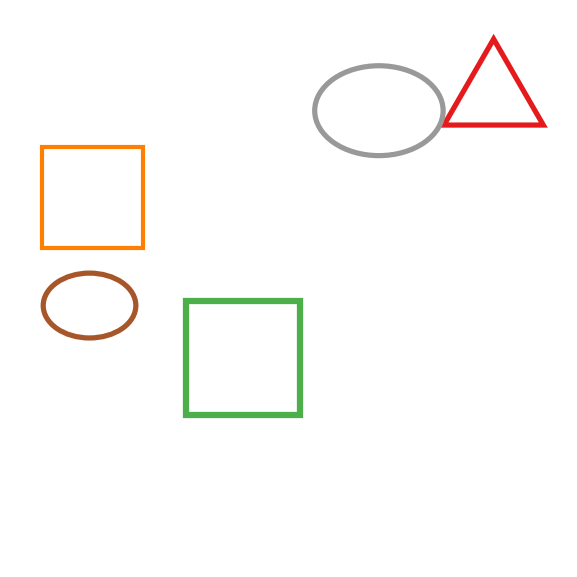[{"shape": "triangle", "thickness": 2.5, "radius": 0.5, "center": [0.855, 0.832]}, {"shape": "square", "thickness": 3, "radius": 0.49, "center": [0.42, 0.379]}, {"shape": "square", "thickness": 2, "radius": 0.44, "center": [0.16, 0.658]}, {"shape": "oval", "thickness": 2.5, "radius": 0.4, "center": [0.155, 0.47]}, {"shape": "oval", "thickness": 2.5, "radius": 0.56, "center": [0.656, 0.807]}]